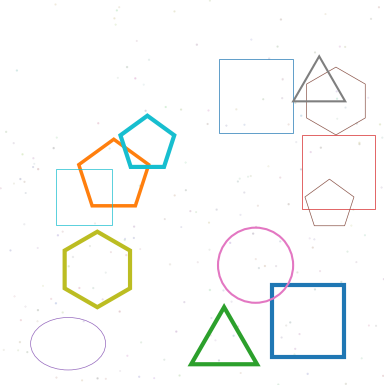[{"shape": "square", "thickness": 3, "radius": 0.47, "center": [0.8, 0.167]}, {"shape": "square", "thickness": 0.5, "radius": 0.48, "center": [0.664, 0.752]}, {"shape": "pentagon", "thickness": 2.5, "radius": 0.48, "center": [0.295, 0.543]}, {"shape": "triangle", "thickness": 3, "radius": 0.49, "center": [0.582, 0.103]}, {"shape": "square", "thickness": 0.5, "radius": 0.48, "center": [0.879, 0.553]}, {"shape": "oval", "thickness": 0.5, "radius": 0.49, "center": [0.177, 0.107]}, {"shape": "pentagon", "thickness": 0.5, "radius": 0.33, "center": [0.856, 0.468]}, {"shape": "hexagon", "thickness": 0.5, "radius": 0.44, "center": [0.873, 0.738]}, {"shape": "circle", "thickness": 1.5, "radius": 0.49, "center": [0.664, 0.311]}, {"shape": "triangle", "thickness": 1.5, "radius": 0.39, "center": [0.829, 0.776]}, {"shape": "hexagon", "thickness": 3, "radius": 0.49, "center": [0.253, 0.3]}, {"shape": "square", "thickness": 0.5, "radius": 0.36, "center": [0.218, 0.488]}, {"shape": "pentagon", "thickness": 3, "radius": 0.37, "center": [0.383, 0.626]}]